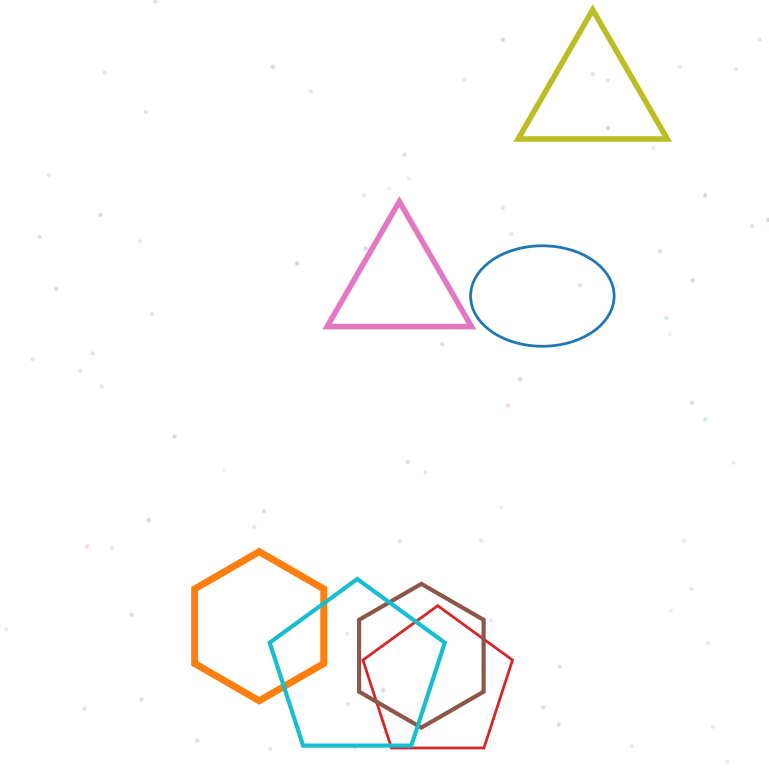[{"shape": "oval", "thickness": 1, "radius": 0.47, "center": [0.704, 0.616]}, {"shape": "hexagon", "thickness": 2.5, "radius": 0.48, "center": [0.337, 0.187]}, {"shape": "pentagon", "thickness": 1, "radius": 0.51, "center": [0.568, 0.111]}, {"shape": "hexagon", "thickness": 1.5, "radius": 0.47, "center": [0.547, 0.148]}, {"shape": "triangle", "thickness": 2, "radius": 0.54, "center": [0.519, 0.63]}, {"shape": "triangle", "thickness": 2, "radius": 0.56, "center": [0.77, 0.875]}, {"shape": "pentagon", "thickness": 1.5, "radius": 0.6, "center": [0.464, 0.128]}]